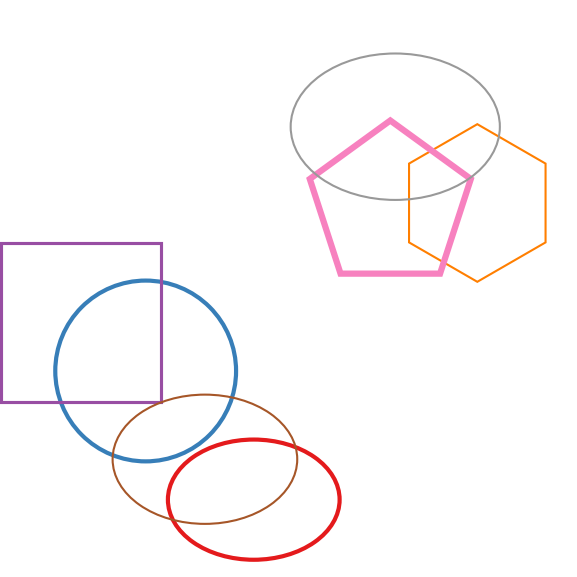[{"shape": "oval", "thickness": 2, "radius": 0.74, "center": [0.439, 0.134]}, {"shape": "circle", "thickness": 2, "radius": 0.78, "center": [0.252, 0.357]}, {"shape": "square", "thickness": 1.5, "radius": 0.69, "center": [0.14, 0.441]}, {"shape": "hexagon", "thickness": 1, "radius": 0.68, "center": [0.826, 0.648]}, {"shape": "oval", "thickness": 1, "radius": 0.8, "center": [0.355, 0.204]}, {"shape": "pentagon", "thickness": 3, "radius": 0.73, "center": [0.676, 0.644]}, {"shape": "oval", "thickness": 1, "radius": 0.91, "center": [0.684, 0.78]}]